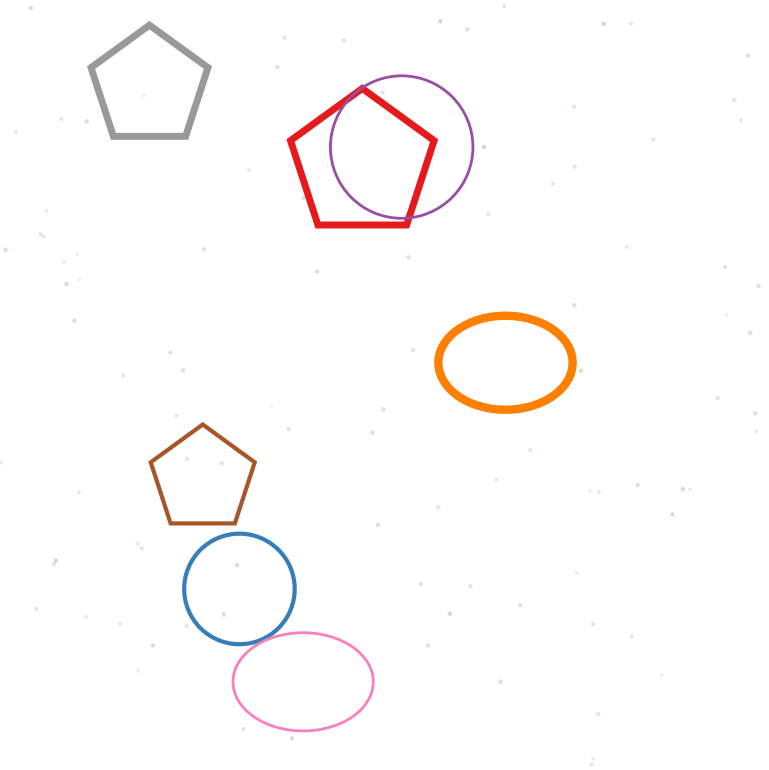[{"shape": "pentagon", "thickness": 2.5, "radius": 0.49, "center": [0.471, 0.787]}, {"shape": "circle", "thickness": 1.5, "radius": 0.36, "center": [0.311, 0.235]}, {"shape": "circle", "thickness": 1, "radius": 0.46, "center": [0.522, 0.809]}, {"shape": "oval", "thickness": 3, "radius": 0.44, "center": [0.656, 0.529]}, {"shape": "pentagon", "thickness": 1.5, "radius": 0.36, "center": [0.263, 0.378]}, {"shape": "oval", "thickness": 1, "radius": 0.46, "center": [0.394, 0.115]}, {"shape": "pentagon", "thickness": 2.5, "radius": 0.4, "center": [0.194, 0.888]}]